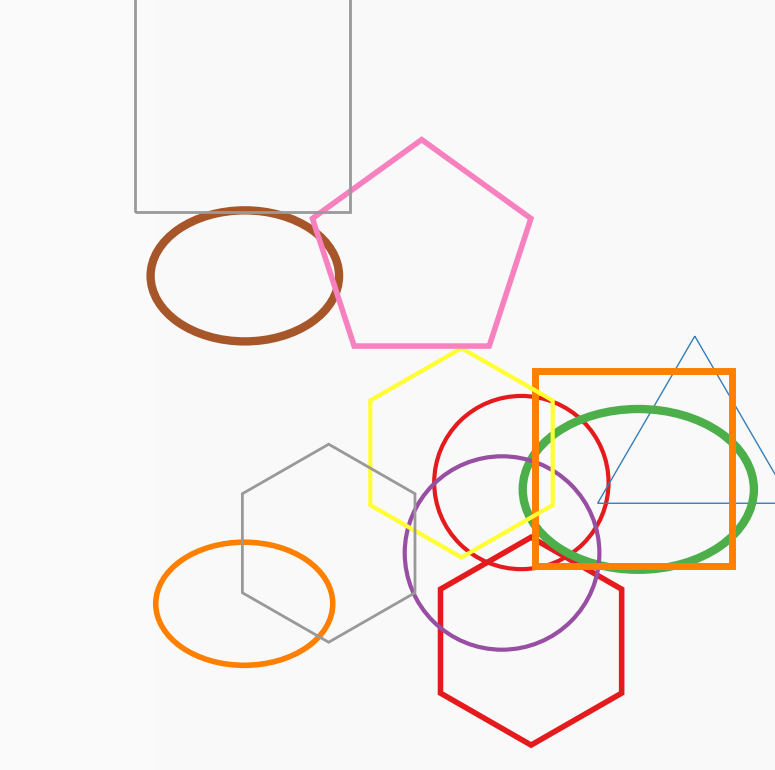[{"shape": "hexagon", "thickness": 2, "radius": 0.67, "center": [0.685, 0.167]}, {"shape": "circle", "thickness": 1.5, "radius": 0.56, "center": [0.673, 0.373]}, {"shape": "triangle", "thickness": 0.5, "radius": 0.72, "center": [0.896, 0.419]}, {"shape": "oval", "thickness": 3, "radius": 0.75, "center": [0.824, 0.364]}, {"shape": "circle", "thickness": 1.5, "radius": 0.63, "center": [0.648, 0.282]}, {"shape": "oval", "thickness": 2, "radius": 0.57, "center": [0.315, 0.216]}, {"shape": "square", "thickness": 2.5, "radius": 0.63, "center": [0.817, 0.391]}, {"shape": "hexagon", "thickness": 1.5, "radius": 0.68, "center": [0.595, 0.412]}, {"shape": "oval", "thickness": 3, "radius": 0.61, "center": [0.316, 0.642]}, {"shape": "pentagon", "thickness": 2, "radius": 0.74, "center": [0.544, 0.67]}, {"shape": "hexagon", "thickness": 1, "radius": 0.64, "center": [0.424, 0.295]}, {"shape": "square", "thickness": 1, "radius": 0.69, "center": [0.314, 0.863]}]